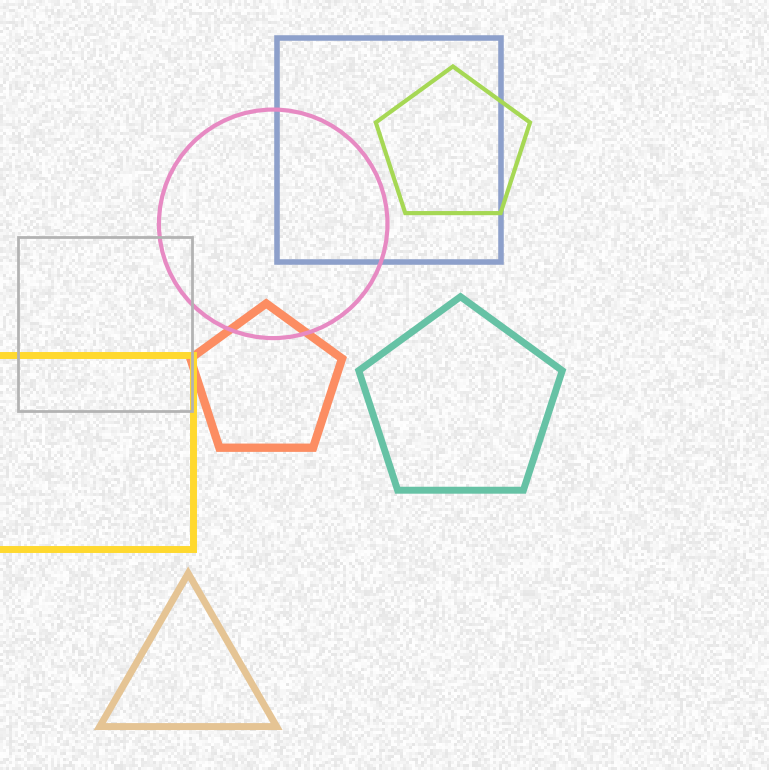[{"shape": "pentagon", "thickness": 2.5, "radius": 0.69, "center": [0.598, 0.476]}, {"shape": "pentagon", "thickness": 3, "radius": 0.52, "center": [0.346, 0.502]}, {"shape": "square", "thickness": 2, "radius": 0.73, "center": [0.505, 0.805]}, {"shape": "circle", "thickness": 1.5, "radius": 0.74, "center": [0.355, 0.709]}, {"shape": "pentagon", "thickness": 1.5, "radius": 0.53, "center": [0.588, 0.808]}, {"shape": "square", "thickness": 2.5, "radius": 0.63, "center": [0.124, 0.413]}, {"shape": "triangle", "thickness": 2.5, "radius": 0.66, "center": [0.244, 0.123]}, {"shape": "square", "thickness": 1, "radius": 0.56, "center": [0.136, 0.579]}]